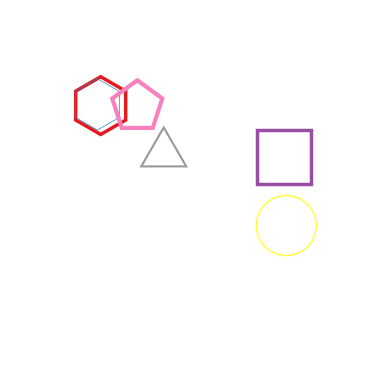[{"shape": "hexagon", "thickness": 2.5, "radius": 0.37, "center": [0.262, 0.726]}, {"shape": "hexagon", "thickness": 0.5, "radius": 0.33, "center": [0.253, 0.729]}, {"shape": "square", "thickness": 2.5, "radius": 0.35, "center": [0.738, 0.592]}, {"shape": "circle", "thickness": 1, "radius": 0.39, "center": [0.744, 0.414]}, {"shape": "pentagon", "thickness": 3, "radius": 0.34, "center": [0.357, 0.723]}, {"shape": "triangle", "thickness": 1.5, "radius": 0.34, "center": [0.425, 0.602]}]